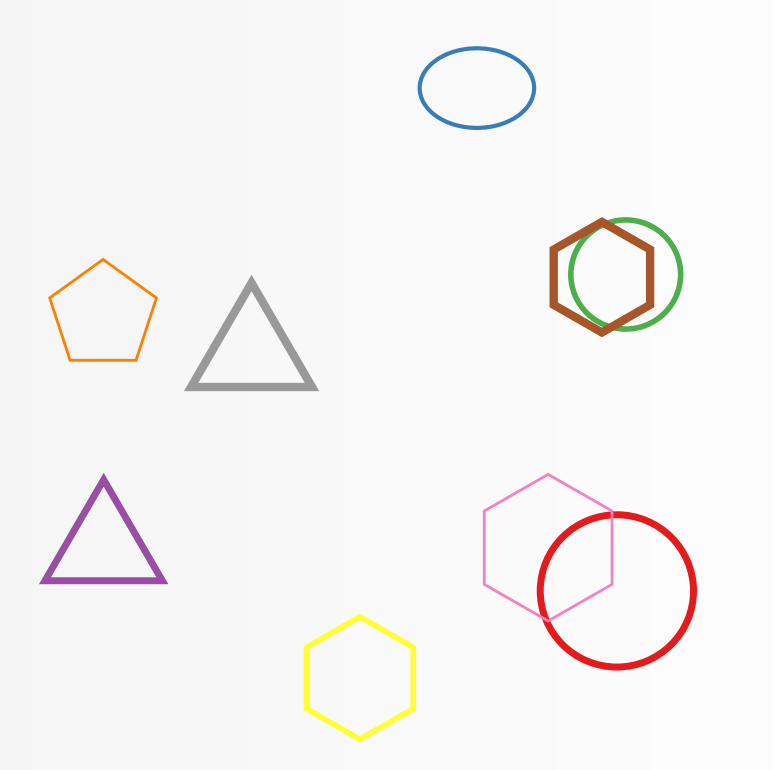[{"shape": "circle", "thickness": 2.5, "radius": 0.49, "center": [0.796, 0.233]}, {"shape": "oval", "thickness": 1.5, "radius": 0.37, "center": [0.615, 0.886]}, {"shape": "circle", "thickness": 2, "radius": 0.35, "center": [0.807, 0.644]}, {"shape": "triangle", "thickness": 2.5, "radius": 0.44, "center": [0.134, 0.29]}, {"shape": "pentagon", "thickness": 1, "radius": 0.36, "center": [0.133, 0.591]}, {"shape": "hexagon", "thickness": 2, "radius": 0.4, "center": [0.464, 0.119]}, {"shape": "hexagon", "thickness": 3, "radius": 0.36, "center": [0.777, 0.64]}, {"shape": "hexagon", "thickness": 1, "radius": 0.48, "center": [0.707, 0.289]}, {"shape": "triangle", "thickness": 3, "radius": 0.45, "center": [0.325, 0.542]}]